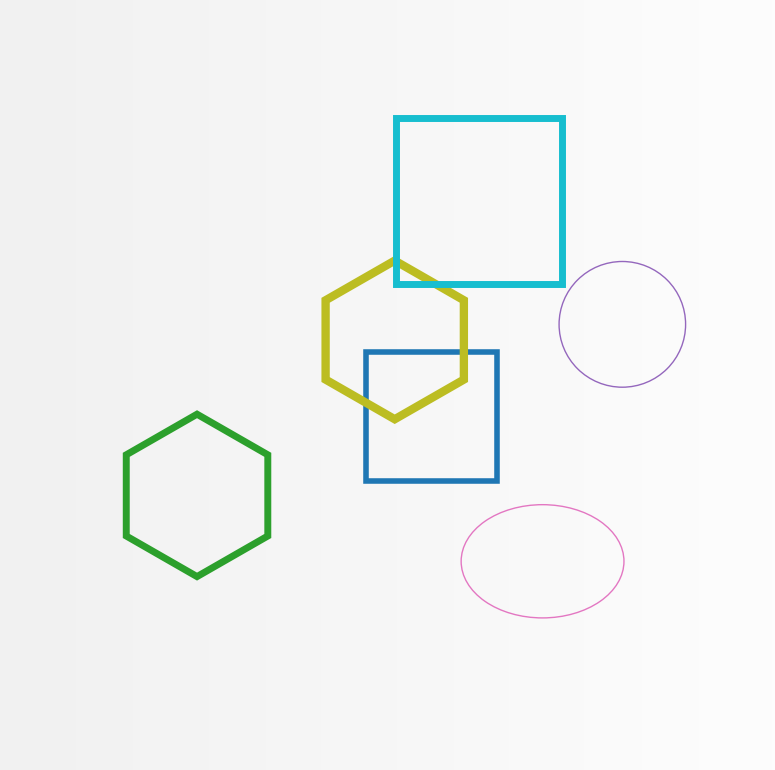[{"shape": "square", "thickness": 2, "radius": 0.42, "center": [0.557, 0.459]}, {"shape": "hexagon", "thickness": 2.5, "radius": 0.53, "center": [0.254, 0.357]}, {"shape": "circle", "thickness": 0.5, "radius": 0.41, "center": [0.803, 0.579]}, {"shape": "oval", "thickness": 0.5, "radius": 0.53, "center": [0.7, 0.271]}, {"shape": "hexagon", "thickness": 3, "radius": 0.52, "center": [0.509, 0.559]}, {"shape": "square", "thickness": 2.5, "radius": 0.54, "center": [0.618, 0.739]}]